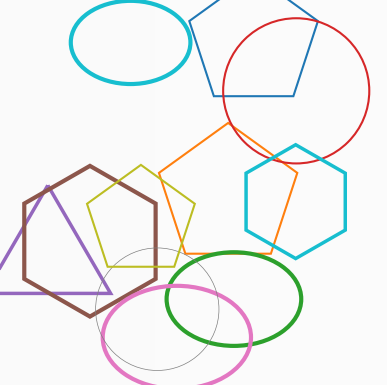[{"shape": "pentagon", "thickness": 1.5, "radius": 0.87, "center": [0.654, 0.891]}, {"shape": "pentagon", "thickness": 1.5, "radius": 0.94, "center": [0.589, 0.493]}, {"shape": "oval", "thickness": 3, "radius": 0.87, "center": [0.604, 0.223]}, {"shape": "circle", "thickness": 1.5, "radius": 0.94, "center": [0.764, 0.764]}, {"shape": "triangle", "thickness": 2.5, "radius": 0.94, "center": [0.123, 0.331]}, {"shape": "hexagon", "thickness": 3, "radius": 0.98, "center": [0.232, 0.373]}, {"shape": "oval", "thickness": 3, "radius": 0.96, "center": [0.456, 0.124]}, {"shape": "circle", "thickness": 0.5, "radius": 0.8, "center": [0.406, 0.197]}, {"shape": "pentagon", "thickness": 1.5, "radius": 0.73, "center": [0.364, 0.425]}, {"shape": "hexagon", "thickness": 2.5, "radius": 0.74, "center": [0.763, 0.476]}, {"shape": "oval", "thickness": 3, "radius": 0.77, "center": [0.337, 0.89]}]